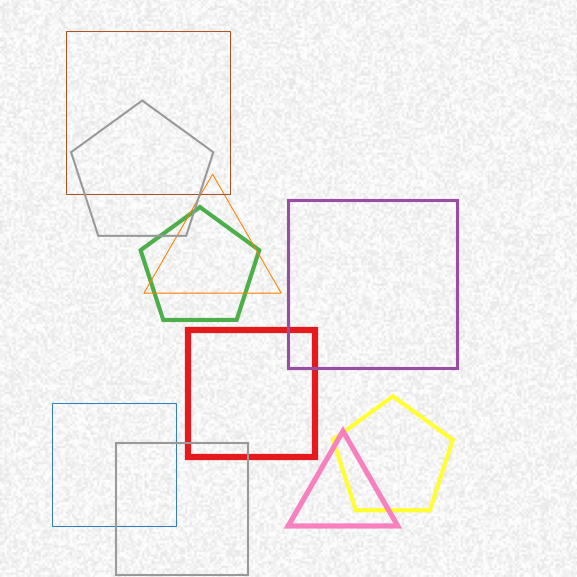[{"shape": "square", "thickness": 3, "radius": 0.55, "center": [0.436, 0.318]}, {"shape": "square", "thickness": 0.5, "radius": 0.53, "center": [0.197, 0.195]}, {"shape": "pentagon", "thickness": 2, "radius": 0.54, "center": [0.346, 0.532]}, {"shape": "square", "thickness": 1.5, "radius": 0.73, "center": [0.645, 0.507]}, {"shape": "triangle", "thickness": 0.5, "radius": 0.69, "center": [0.368, 0.56]}, {"shape": "pentagon", "thickness": 2, "radius": 0.55, "center": [0.68, 0.204]}, {"shape": "square", "thickness": 0.5, "radius": 0.71, "center": [0.256, 0.804]}, {"shape": "triangle", "thickness": 2.5, "radius": 0.55, "center": [0.594, 0.143]}, {"shape": "square", "thickness": 1, "radius": 0.57, "center": [0.315, 0.118]}, {"shape": "pentagon", "thickness": 1, "radius": 0.65, "center": [0.246, 0.696]}]